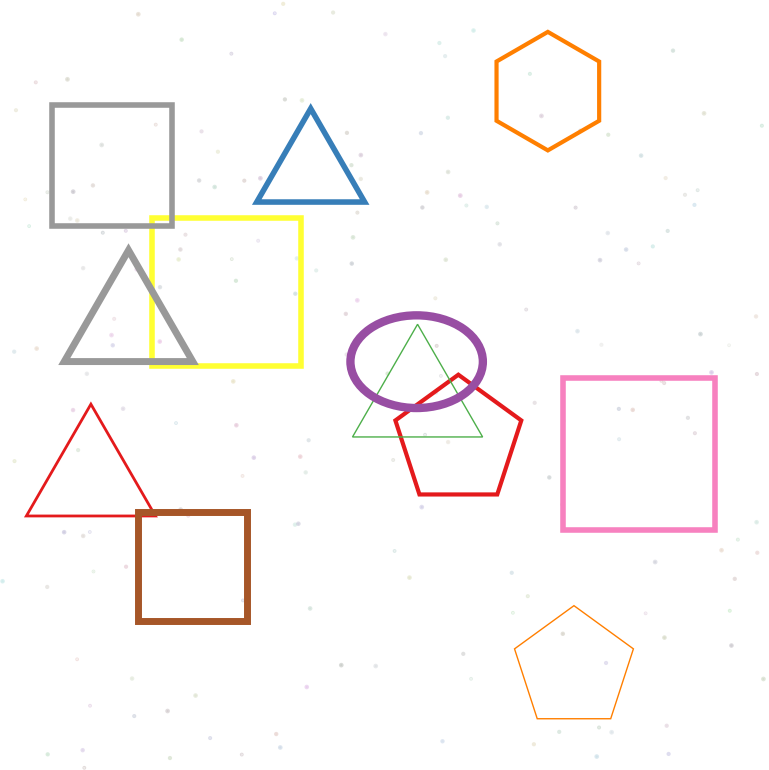[{"shape": "pentagon", "thickness": 1.5, "radius": 0.43, "center": [0.595, 0.427]}, {"shape": "triangle", "thickness": 1, "radius": 0.48, "center": [0.118, 0.378]}, {"shape": "triangle", "thickness": 2, "radius": 0.4, "center": [0.404, 0.778]}, {"shape": "triangle", "thickness": 0.5, "radius": 0.49, "center": [0.542, 0.481]}, {"shape": "oval", "thickness": 3, "radius": 0.43, "center": [0.541, 0.53]}, {"shape": "pentagon", "thickness": 0.5, "radius": 0.41, "center": [0.745, 0.132]}, {"shape": "hexagon", "thickness": 1.5, "radius": 0.38, "center": [0.711, 0.882]}, {"shape": "square", "thickness": 2, "radius": 0.48, "center": [0.294, 0.621]}, {"shape": "square", "thickness": 2.5, "radius": 0.36, "center": [0.25, 0.264]}, {"shape": "square", "thickness": 2, "radius": 0.49, "center": [0.83, 0.411]}, {"shape": "square", "thickness": 2, "radius": 0.39, "center": [0.145, 0.785]}, {"shape": "triangle", "thickness": 2.5, "radius": 0.48, "center": [0.167, 0.579]}]